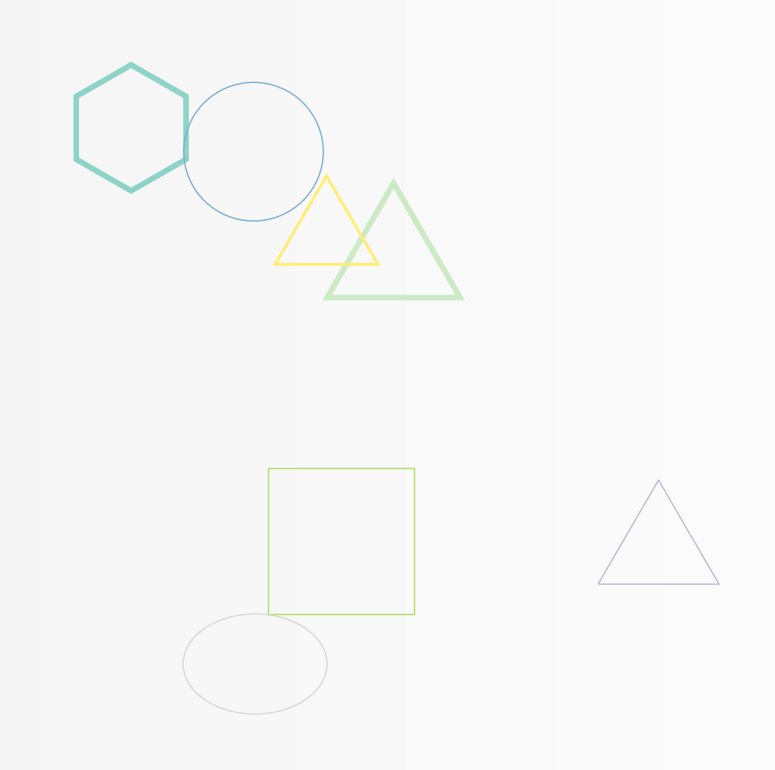[{"shape": "hexagon", "thickness": 2, "radius": 0.41, "center": [0.169, 0.834]}, {"shape": "triangle", "thickness": 0.5, "radius": 0.45, "center": [0.85, 0.286]}, {"shape": "circle", "thickness": 0.5, "radius": 0.45, "center": [0.327, 0.803]}, {"shape": "square", "thickness": 0.5, "radius": 0.47, "center": [0.44, 0.297]}, {"shape": "oval", "thickness": 0.5, "radius": 0.46, "center": [0.329, 0.138]}, {"shape": "triangle", "thickness": 2, "radius": 0.49, "center": [0.508, 0.663]}, {"shape": "triangle", "thickness": 1, "radius": 0.38, "center": [0.421, 0.695]}]